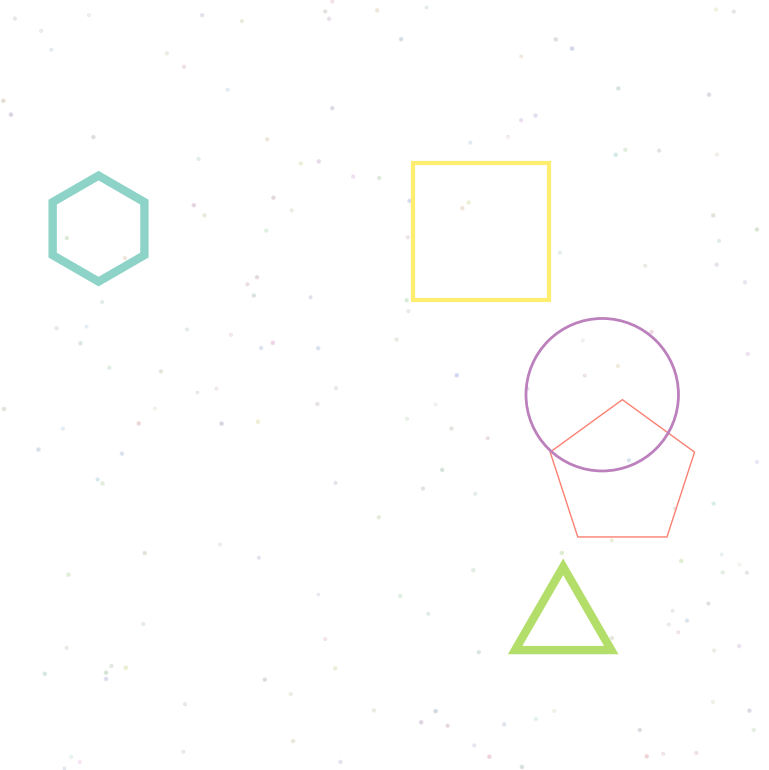[{"shape": "hexagon", "thickness": 3, "radius": 0.34, "center": [0.128, 0.703]}, {"shape": "pentagon", "thickness": 0.5, "radius": 0.49, "center": [0.808, 0.382]}, {"shape": "triangle", "thickness": 3, "radius": 0.36, "center": [0.731, 0.192]}, {"shape": "circle", "thickness": 1, "radius": 0.5, "center": [0.782, 0.487]}, {"shape": "square", "thickness": 1.5, "radius": 0.44, "center": [0.624, 0.7]}]